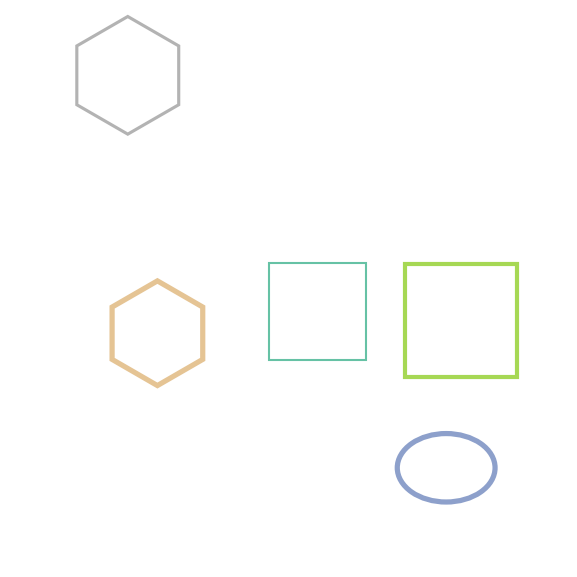[{"shape": "square", "thickness": 1, "radius": 0.42, "center": [0.549, 0.46]}, {"shape": "oval", "thickness": 2.5, "radius": 0.42, "center": [0.773, 0.189]}, {"shape": "square", "thickness": 2, "radius": 0.49, "center": [0.799, 0.444]}, {"shape": "hexagon", "thickness": 2.5, "radius": 0.45, "center": [0.273, 0.422]}, {"shape": "hexagon", "thickness": 1.5, "radius": 0.51, "center": [0.221, 0.869]}]